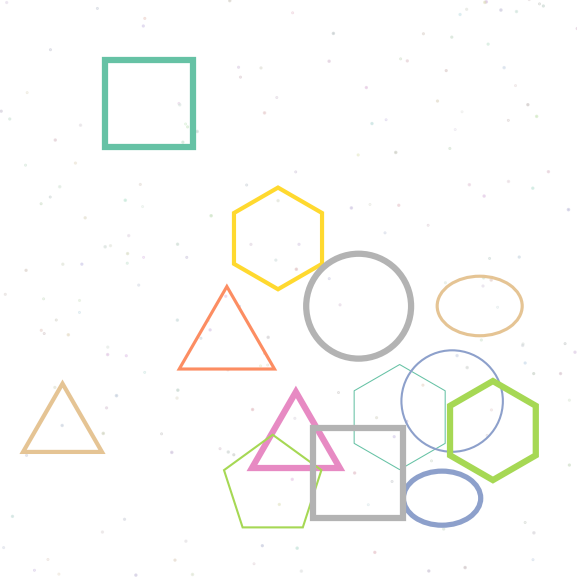[{"shape": "square", "thickness": 3, "radius": 0.38, "center": [0.258, 0.82]}, {"shape": "hexagon", "thickness": 0.5, "radius": 0.46, "center": [0.692, 0.277]}, {"shape": "triangle", "thickness": 1.5, "radius": 0.48, "center": [0.393, 0.408]}, {"shape": "circle", "thickness": 1, "radius": 0.44, "center": [0.783, 0.305]}, {"shape": "oval", "thickness": 2.5, "radius": 0.33, "center": [0.766, 0.137]}, {"shape": "triangle", "thickness": 3, "radius": 0.44, "center": [0.512, 0.233]}, {"shape": "hexagon", "thickness": 3, "radius": 0.43, "center": [0.854, 0.254]}, {"shape": "pentagon", "thickness": 1, "radius": 0.44, "center": [0.472, 0.158]}, {"shape": "hexagon", "thickness": 2, "radius": 0.44, "center": [0.481, 0.586]}, {"shape": "triangle", "thickness": 2, "radius": 0.39, "center": [0.108, 0.256]}, {"shape": "oval", "thickness": 1.5, "radius": 0.37, "center": [0.831, 0.469]}, {"shape": "square", "thickness": 3, "radius": 0.39, "center": [0.62, 0.18]}, {"shape": "circle", "thickness": 3, "radius": 0.45, "center": [0.621, 0.469]}]